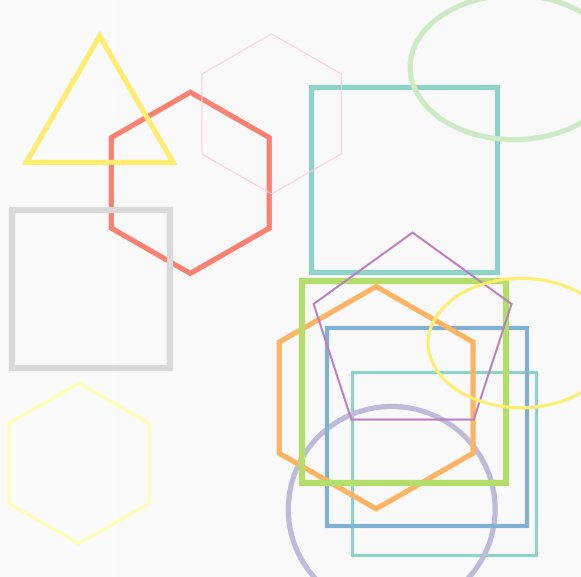[{"shape": "square", "thickness": 1.5, "radius": 0.79, "center": [0.764, 0.196]}, {"shape": "square", "thickness": 2.5, "radius": 0.8, "center": [0.696, 0.689]}, {"shape": "hexagon", "thickness": 1.5, "radius": 0.69, "center": [0.136, 0.197]}, {"shape": "circle", "thickness": 2.5, "radius": 0.89, "center": [0.674, 0.117]}, {"shape": "hexagon", "thickness": 2.5, "radius": 0.78, "center": [0.327, 0.683]}, {"shape": "square", "thickness": 2, "radius": 0.86, "center": [0.735, 0.26]}, {"shape": "hexagon", "thickness": 2.5, "radius": 0.96, "center": [0.647, 0.31]}, {"shape": "square", "thickness": 3, "radius": 0.88, "center": [0.695, 0.338]}, {"shape": "hexagon", "thickness": 0.5, "radius": 0.69, "center": [0.467, 0.802]}, {"shape": "square", "thickness": 3, "radius": 0.68, "center": [0.157, 0.499]}, {"shape": "pentagon", "thickness": 1, "radius": 0.89, "center": [0.71, 0.417]}, {"shape": "oval", "thickness": 2.5, "radius": 0.89, "center": [0.885, 0.883]}, {"shape": "oval", "thickness": 1.5, "radius": 0.8, "center": [0.897, 0.405]}, {"shape": "triangle", "thickness": 2.5, "radius": 0.73, "center": [0.171, 0.791]}]